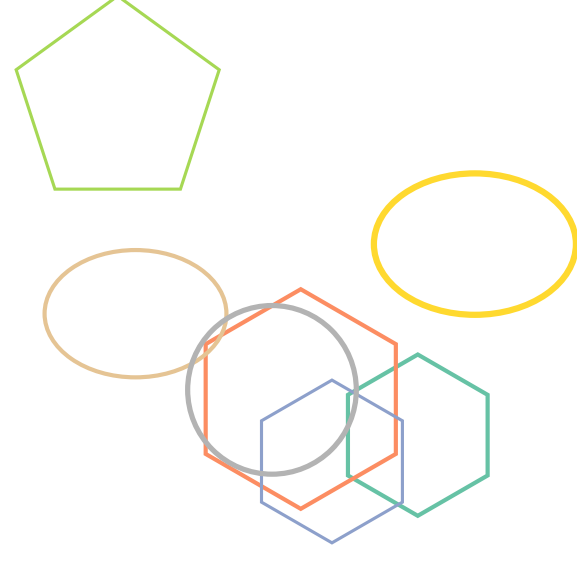[{"shape": "hexagon", "thickness": 2, "radius": 0.7, "center": [0.723, 0.246]}, {"shape": "hexagon", "thickness": 2, "radius": 0.95, "center": [0.521, 0.308]}, {"shape": "hexagon", "thickness": 1.5, "radius": 0.7, "center": [0.575, 0.2]}, {"shape": "pentagon", "thickness": 1.5, "radius": 0.92, "center": [0.204, 0.821]}, {"shape": "oval", "thickness": 3, "radius": 0.87, "center": [0.822, 0.576]}, {"shape": "oval", "thickness": 2, "radius": 0.79, "center": [0.235, 0.456]}, {"shape": "circle", "thickness": 2.5, "radius": 0.73, "center": [0.471, 0.324]}]